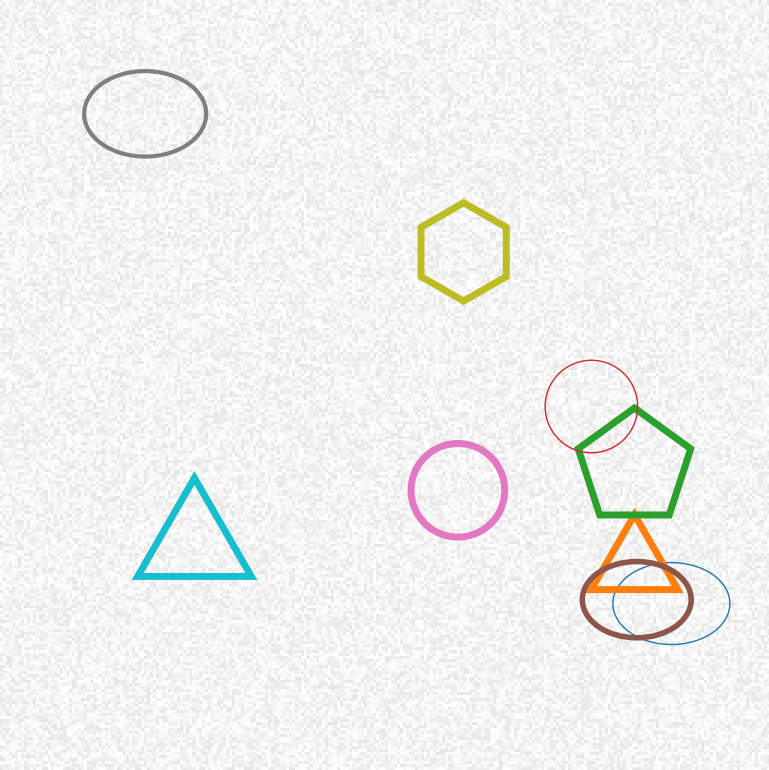[{"shape": "oval", "thickness": 0.5, "radius": 0.38, "center": [0.872, 0.216]}, {"shape": "triangle", "thickness": 2.5, "radius": 0.32, "center": [0.824, 0.267]}, {"shape": "pentagon", "thickness": 2.5, "radius": 0.38, "center": [0.824, 0.393]}, {"shape": "circle", "thickness": 0.5, "radius": 0.3, "center": [0.768, 0.472]}, {"shape": "oval", "thickness": 2, "radius": 0.35, "center": [0.827, 0.221]}, {"shape": "circle", "thickness": 2.5, "radius": 0.3, "center": [0.595, 0.363]}, {"shape": "oval", "thickness": 1.5, "radius": 0.4, "center": [0.188, 0.852]}, {"shape": "hexagon", "thickness": 2.5, "radius": 0.32, "center": [0.602, 0.673]}, {"shape": "triangle", "thickness": 2.5, "radius": 0.43, "center": [0.253, 0.294]}]